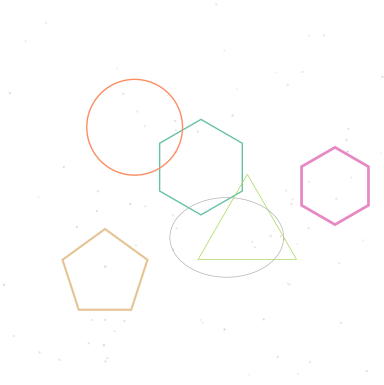[{"shape": "hexagon", "thickness": 1, "radius": 0.62, "center": [0.522, 0.566]}, {"shape": "circle", "thickness": 1, "radius": 0.62, "center": [0.35, 0.669]}, {"shape": "hexagon", "thickness": 2, "radius": 0.5, "center": [0.87, 0.517]}, {"shape": "triangle", "thickness": 0.5, "radius": 0.74, "center": [0.642, 0.4]}, {"shape": "pentagon", "thickness": 1.5, "radius": 0.58, "center": [0.273, 0.289]}, {"shape": "oval", "thickness": 0.5, "radius": 0.74, "center": [0.589, 0.383]}]